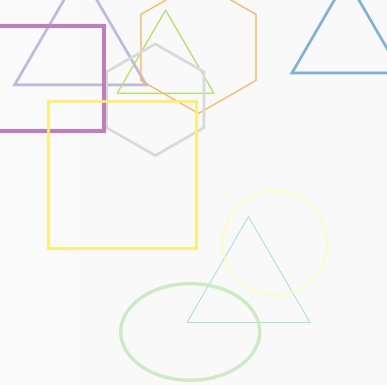[{"shape": "triangle", "thickness": 0.5, "radius": 0.92, "center": [0.641, 0.254]}, {"shape": "circle", "thickness": 1, "radius": 0.68, "center": [0.71, 0.369]}, {"shape": "triangle", "thickness": 2, "radius": 0.98, "center": [0.207, 0.878]}, {"shape": "triangle", "thickness": 2, "radius": 0.81, "center": [0.895, 0.892]}, {"shape": "hexagon", "thickness": 1, "radius": 0.86, "center": [0.512, 0.877]}, {"shape": "triangle", "thickness": 1, "radius": 0.72, "center": [0.427, 0.83]}, {"shape": "hexagon", "thickness": 2, "radius": 0.72, "center": [0.401, 0.741]}, {"shape": "square", "thickness": 3, "radius": 0.68, "center": [0.131, 0.797]}, {"shape": "oval", "thickness": 2.5, "radius": 0.9, "center": [0.491, 0.138]}, {"shape": "square", "thickness": 2, "radius": 0.96, "center": [0.315, 0.547]}]